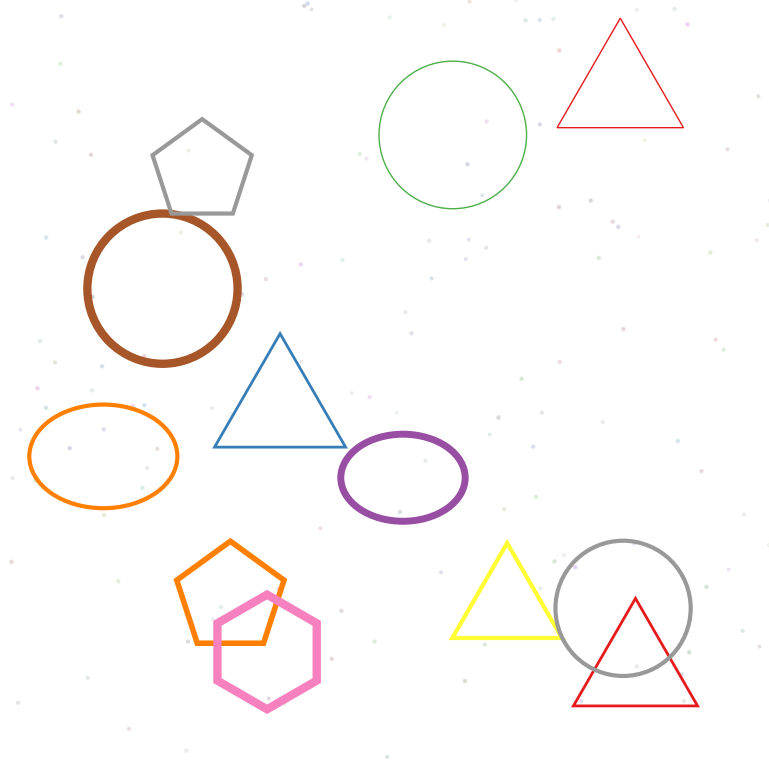[{"shape": "triangle", "thickness": 0.5, "radius": 0.47, "center": [0.806, 0.882]}, {"shape": "triangle", "thickness": 1, "radius": 0.47, "center": [0.825, 0.13]}, {"shape": "triangle", "thickness": 1, "radius": 0.49, "center": [0.364, 0.468]}, {"shape": "circle", "thickness": 0.5, "radius": 0.48, "center": [0.588, 0.825]}, {"shape": "oval", "thickness": 2.5, "radius": 0.4, "center": [0.523, 0.38]}, {"shape": "oval", "thickness": 1.5, "radius": 0.48, "center": [0.134, 0.407]}, {"shape": "pentagon", "thickness": 2, "radius": 0.37, "center": [0.299, 0.224]}, {"shape": "triangle", "thickness": 1.5, "radius": 0.41, "center": [0.659, 0.213]}, {"shape": "circle", "thickness": 3, "radius": 0.49, "center": [0.211, 0.625]}, {"shape": "hexagon", "thickness": 3, "radius": 0.37, "center": [0.347, 0.153]}, {"shape": "circle", "thickness": 1.5, "radius": 0.44, "center": [0.809, 0.21]}, {"shape": "pentagon", "thickness": 1.5, "radius": 0.34, "center": [0.263, 0.777]}]